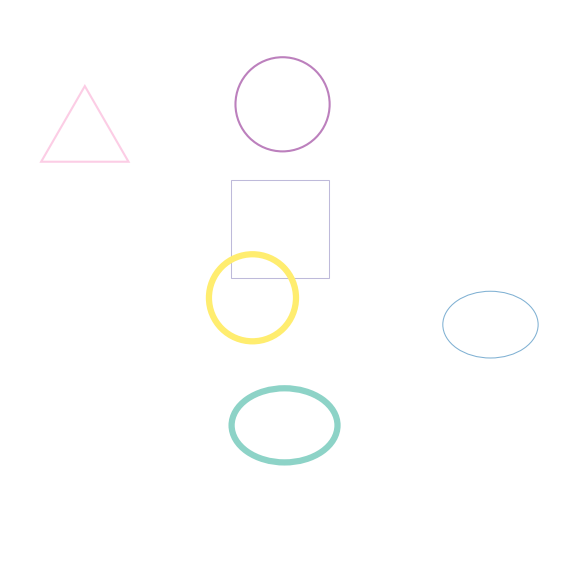[{"shape": "oval", "thickness": 3, "radius": 0.46, "center": [0.493, 0.263]}, {"shape": "square", "thickness": 0.5, "radius": 0.43, "center": [0.485, 0.602]}, {"shape": "oval", "thickness": 0.5, "radius": 0.41, "center": [0.849, 0.437]}, {"shape": "triangle", "thickness": 1, "radius": 0.44, "center": [0.147, 0.763]}, {"shape": "circle", "thickness": 1, "radius": 0.41, "center": [0.489, 0.819]}, {"shape": "circle", "thickness": 3, "radius": 0.38, "center": [0.437, 0.483]}]